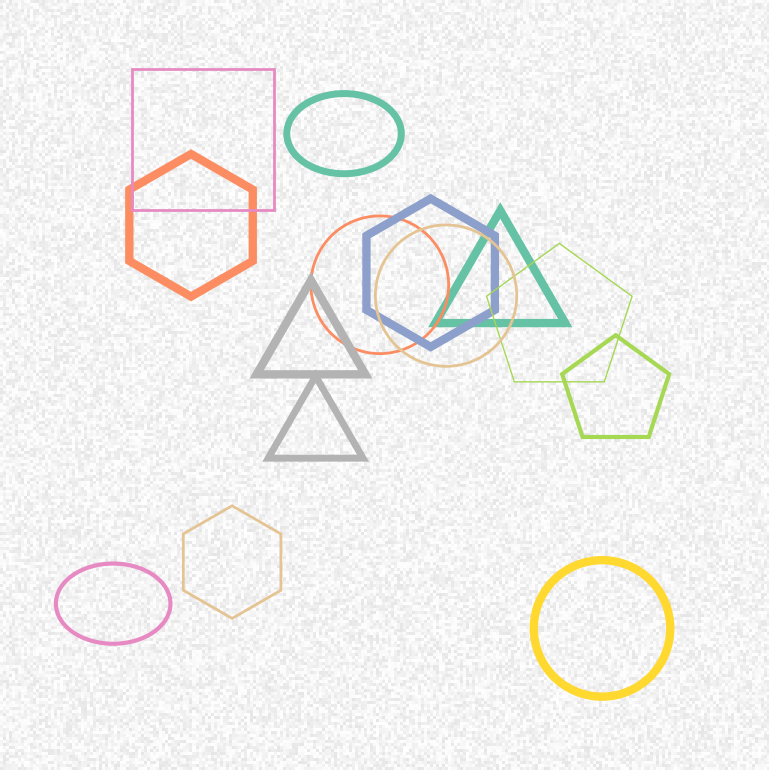[{"shape": "oval", "thickness": 2.5, "radius": 0.37, "center": [0.447, 0.826]}, {"shape": "triangle", "thickness": 3, "radius": 0.49, "center": [0.65, 0.629]}, {"shape": "hexagon", "thickness": 3, "radius": 0.46, "center": [0.248, 0.707]}, {"shape": "circle", "thickness": 1, "radius": 0.45, "center": [0.493, 0.63]}, {"shape": "hexagon", "thickness": 3, "radius": 0.48, "center": [0.559, 0.646]}, {"shape": "oval", "thickness": 1.5, "radius": 0.37, "center": [0.147, 0.216]}, {"shape": "square", "thickness": 1, "radius": 0.46, "center": [0.264, 0.819]}, {"shape": "pentagon", "thickness": 0.5, "radius": 0.5, "center": [0.726, 0.585]}, {"shape": "pentagon", "thickness": 1.5, "radius": 0.37, "center": [0.8, 0.492]}, {"shape": "circle", "thickness": 3, "radius": 0.44, "center": [0.782, 0.184]}, {"shape": "circle", "thickness": 1, "radius": 0.46, "center": [0.579, 0.616]}, {"shape": "hexagon", "thickness": 1, "radius": 0.37, "center": [0.301, 0.27]}, {"shape": "triangle", "thickness": 3, "radius": 0.41, "center": [0.404, 0.555]}, {"shape": "triangle", "thickness": 2.5, "radius": 0.36, "center": [0.41, 0.44]}]